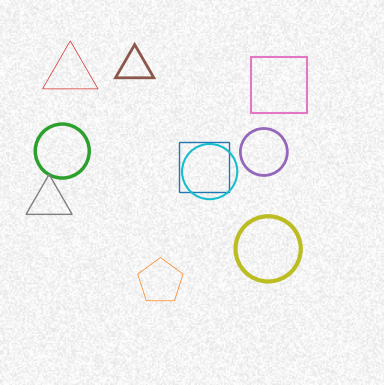[{"shape": "square", "thickness": 1, "radius": 0.32, "center": [0.53, 0.567]}, {"shape": "pentagon", "thickness": 0.5, "radius": 0.31, "center": [0.417, 0.269]}, {"shape": "circle", "thickness": 2.5, "radius": 0.35, "center": [0.162, 0.608]}, {"shape": "triangle", "thickness": 0.5, "radius": 0.42, "center": [0.183, 0.811]}, {"shape": "circle", "thickness": 2, "radius": 0.3, "center": [0.685, 0.605]}, {"shape": "triangle", "thickness": 2, "radius": 0.29, "center": [0.35, 0.827]}, {"shape": "square", "thickness": 1.5, "radius": 0.36, "center": [0.726, 0.779]}, {"shape": "triangle", "thickness": 1, "radius": 0.35, "center": [0.128, 0.478]}, {"shape": "circle", "thickness": 3, "radius": 0.42, "center": [0.696, 0.354]}, {"shape": "circle", "thickness": 1.5, "radius": 0.36, "center": [0.545, 0.554]}]